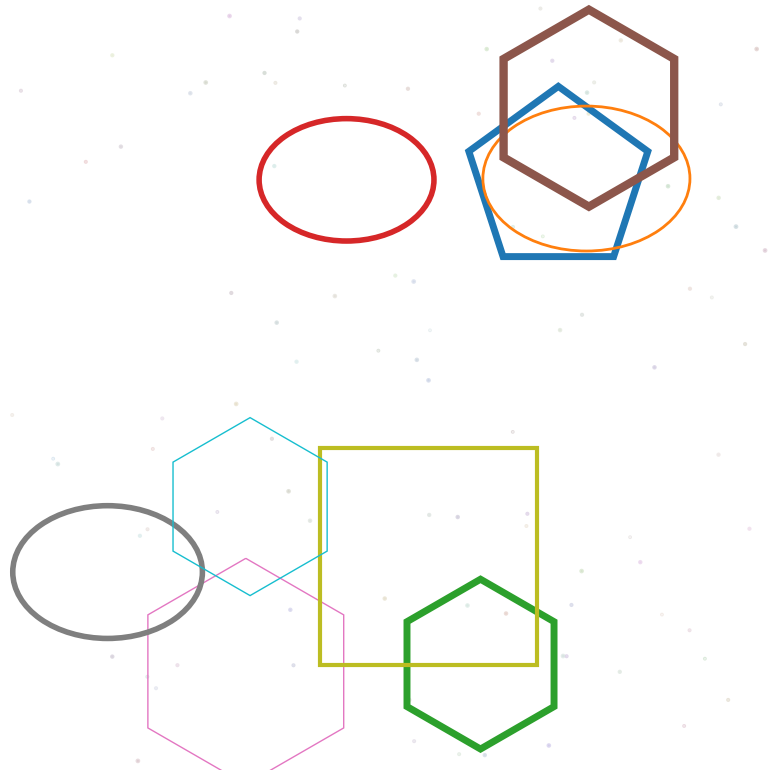[{"shape": "pentagon", "thickness": 2.5, "radius": 0.61, "center": [0.725, 0.766]}, {"shape": "oval", "thickness": 1, "radius": 0.67, "center": [0.762, 0.768]}, {"shape": "hexagon", "thickness": 2.5, "radius": 0.55, "center": [0.624, 0.137]}, {"shape": "oval", "thickness": 2, "radius": 0.57, "center": [0.45, 0.766]}, {"shape": "hexagon", "thickness": 3, "radius": 0.64, "center": [0.765, 0.86]}, {"shape": "hexagon", "thickness": 0.5, "radius": 0.73, "center": [0.319, 0.128]}, {"shape": "oval", "thickness": 2, "radius": 0.62, "center": [0.14, 0.257]}, {"shape": "square", "thickness": 1.5, "radius": 0.7, "center": [0.556, 0.277]}, {"shape": "hexagon", "thickness": 0.5, "radius": 0.58, "center": [0.325, 0.342]}]